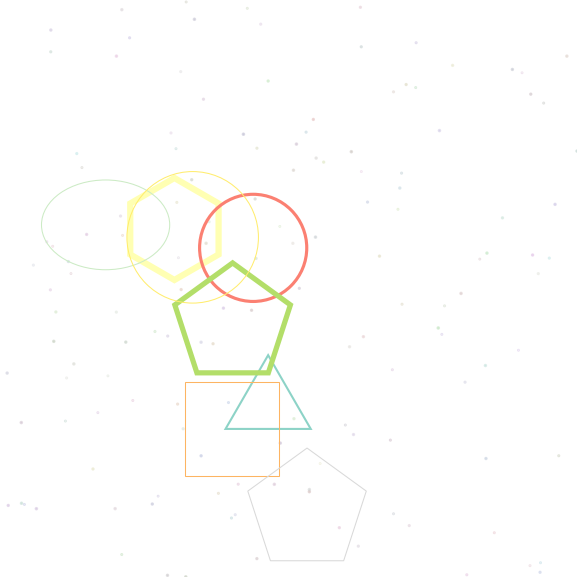[{"shape": "triangle", "thickness": 1, "radius": 0.43, "center": [0.464, 0.299]}, {"shape": "hexagon", "thickness": 3, "radius": 0.44, "center": [0.302, 0.603]}, {"shape": "circle", "thickness": 1.5, "radius": 0.46, "center": [0.438, 0.57]}, {"shape": "square", "thickness": 0.5, "radius": 0.41, "center": [0.402, 0.256]}, {"shape": "pentagon", "thickness": 2.5, "radius": 0.53, "center": [0.403, 0.439]}, {"shape": "pentagon", "thickness": 0.5, "radius": 0.54, "center": [0.532, 0.115]}, {"shape": "oval", "thickness": 0.5, "radius": 0.56, "center": [0.183, 0.61]}, {"shape": "circle", "thickness": 0.5, "radius": 0.57, "center": [0.334, 0.588]}]